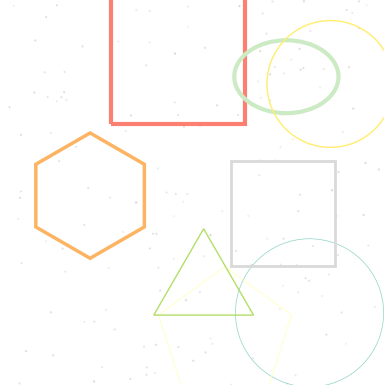[{"shape": "circle", "thickness": 0.5, "radius": 0.96, "center": [0.804, 0.187]}, {"shape": "pentagon", "thickness": 0.5, "radius": 0.91, "center": [0.584, 0.125]}, {"shape": "square", "thickness": 3, "radius": 0.87, "center": [0.463, 0.852]}, {"shape": "hexagon", "thickness": 2.5, "radius": 0.81, "center": [0.234, 0.492]}, {"shape": "triangle", "thickness": 1, "radius": 0.75, "center": [0.529, 0.256]}, {"shape": "square", "thickness": 2, "radius": 0.68, "center": [0.735, 0.445]}, {"shape": "oval", "thickness": 3, "radius": 0.68, "center": [0.744, 0.801]}, {"shape": "circle", "thickness": 1, "radius": 0.82, "center": [0.858, 0.782]}]